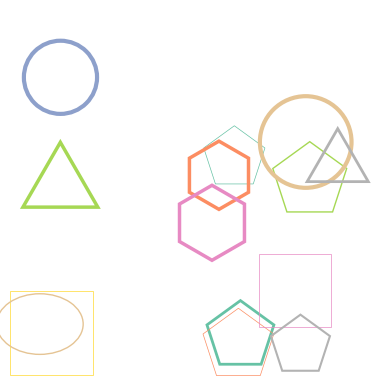[{"shape": "pentagon", "thickness": 2, "radius": 0.46, "center": [0.625, 0.128]}, {"shape": "pentagon", "thickness": 0.5, "radius": 0.42, "center": [0.609, 0.59]}, {"shape": "hexagon", "thickness": 2.5, "radius": 0.44, "center": [0.569, 0.545]}, {"shape": "pentagon", "thickness": 0.5, "radius": 0.48, "center": [0.619, 0.103]}, {"shape": "circle", "thickness": 3, "radius": 0.48, "center": [0.157, 0.799]}, {"shape": "hexagon", "thickness": 2.5, "radius": 0.49, "center": [0.551, 0.421]}, {"shape": "square", "thickness": 0.5, "radius": 0.47, "center": [0.766, 0.245]}, {"shape": "triangle", "thickness": 2.5, "radius": 0.56, "center": [0.157, 0.518]}, {"shape": "pentagon", "thickness": 1, "radius": 0.5, "center": [0.805, 0.531]}, {"shape": "square", "thickness": 0.5, "radius": 0.54, "center": [0.134, 0.134]}, {"shape": "oval", "thickness": 1, "radius": 0.56, "center": [0.104, 0.158]}, {"shape": "circle", "thickness": 3, "radius": 0.6, "center": [0.794, 0.631]}, {"shape": "triangle", "thickness": 2, "radius": 0.46, "center": [0.877, 0.574]}, {"shape": "pentagon", "thickness": 1.5, "radius": 0.4, "center": [0.78, 0.102]}]